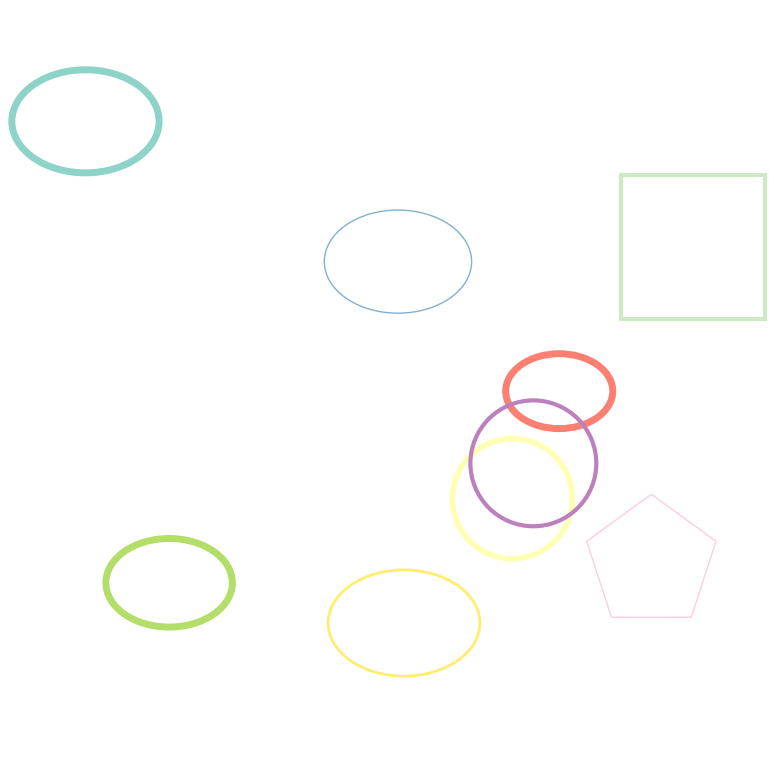[{"shape": "oval", "thickness": 2.5, "radius": 0.48, "center": [0.111, 0.842]}, {"shape": "circle", "thickness": 2, "radius": 0.39, "center": [0.665, 0.352]}, {"shape": "oval", "thickness": 2.5, "radius": 0.35, "center": [0.726, 0.492]}, {"shape": "oval", "thickness": 0.5, "radius": 0.48, "center": [0.517, 0.66]}, {"shape": "oval", "thickness": 2.5, "radius": 0.41, "center": [0.22, 0.243]}, {"shape": "pentagon", "thickness": 0.5, "radius": 0.44, "center": [0.846, 0.27]}, {"shape": "circle", "thickness": 1.5, "radius": 0.41, "center": [0.693, 0.398]}, {"shape": "square", "thickness": 1.5, "radius": 0.47, "center": [0.9, 0.679]}, {"shape": "oval", "thickness": 1, "radius": 0.49, "center": [0.525, 0.191]}]